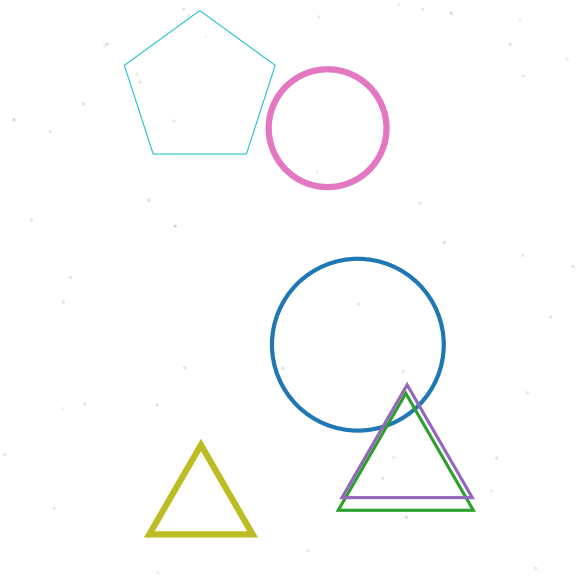[{"shape": "circle", "thickness": 2, "radius": 0.74, "center": [0.62, 0.402]}, {"shape": "triangle", "thickness": 1.5, "radius": 0.68, "center": [0.703, 0.183]}, {"shape": "triangle", "thickness": 1.5, "radius": 0.65, "center": [0.705, 0.203]}, {"shape": "circle", "thickness": 3, "radius": 0.51, "center": [0.567, 0.777]}, {"shape": "triangle", "thickness": 3, "radius": 0.52, "center": [0.348, 0.125]}, {"shape": "pentagon", "thickness": 0.5, "radius": 0.69, "center": [0.346, 0.844]}]